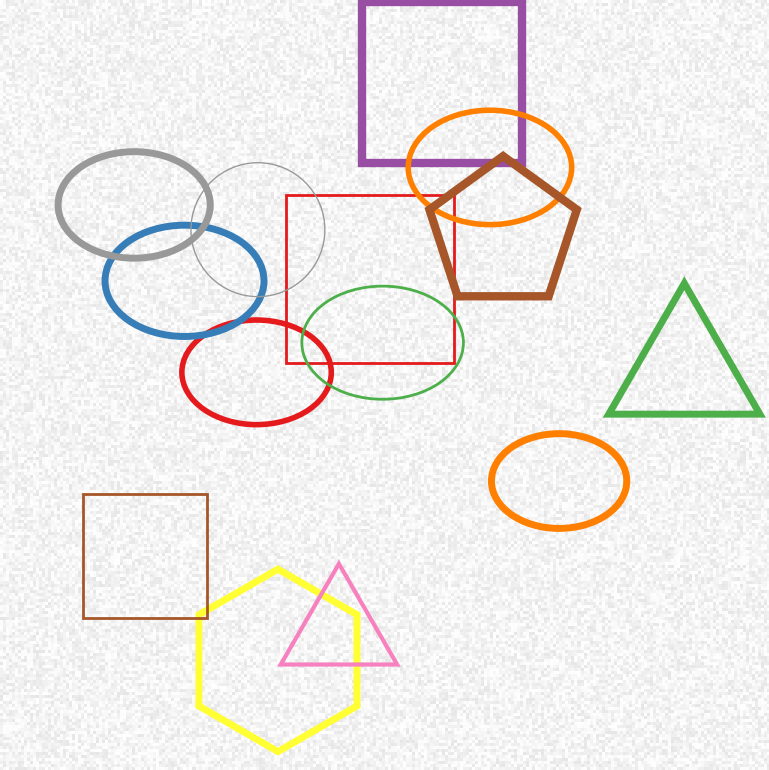[{"shape": "oval", "thickness": 2, "radius": 0.49, "center": [0.333, 0.516]}, {"shape": "square", "thickness": 1, "radius": 0.55, "center": [0.48, 0.637]}, {"shape": "oval", "thickness": 2.5, "radius": 0.52, "center": [0.24, 0.635]}, {"shape": "triangle", "thickness": 2.5, "radius": 0.57, "center": [0.889, 0.519]}, {"shape": "oval", "thickness": 1, "radius": 0.52, "center": [0.497, 0.555]}, {"shape": "square", "thickness": 3, "radius": 0.52, "center": [0.574, 0.892]}, {"shape": "oval", "thickness": 2.5, "radius": 0.44, "center": [0.726, 0.375]}, {"shape": "oval", "thickness": 2, "radius": 0.53, "center": [0.636, 0.783]}, {"shape": "hexagon", "thickness": 2.5, "radius": 0.59, "center": [0.361, 0.142]}, {"shape": "square", "thickness": 1, "radius": 0.4, "center": [0.188, 0.278]}, {"shape": "pentagon", "thickness": 3, "radius": 0.5, "center": [0.653, 0.697]}, {"shape": "triangle", "thickness": 1.5, "radius": 0.44, "center": [0.44, 0.181]}, {"shape": "oval", "thickness": 2.5, "radius": 0.49, "center": [0.174, 0.734]}, {"shape": "circle", "thickness": 0.5, "radius": 0.43, "center": [0.335, 0.702]}]